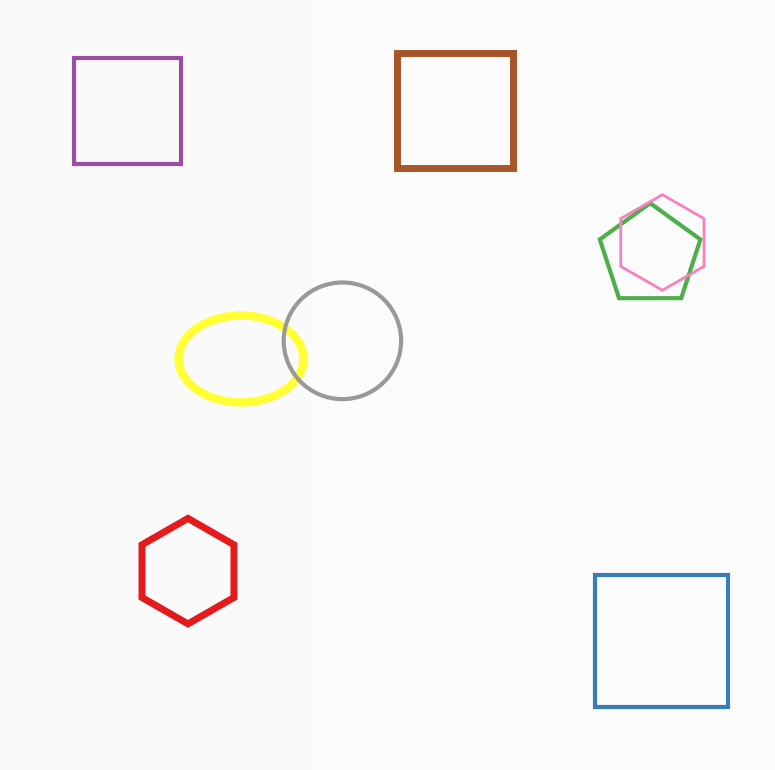[{"shape": "hexagon", "thickness": 2.5, "radius": 0.34, "center": [0.243, 0.258]}, {"shape": "square", "thickness": 1.5, "radius": 0.43, "center": [0.853, 0.167]}, {"shape": "pentagon", "thickness": 1.5, "radius": 0.34, "center": [0.839, 0.668]}, {"shape": "square", "thickness": 1.5, "radius": 0.34, "center": [0.165, 0.856]}, {"shape": "oval", "thickness": 3, "radius": 0.4, "center": [0.311, 0.534]}, {"shape": "square", "thickness": 2.5, "radius": 0.37, "center": [0.588, 0.856]}, {"shape": "hexagon", "thickness": 1, "radius": 0.31, "center": [0.855, 0.685]}, {"shape": "circle", "thickness": 1.5, "radius": 0.38, "center": [0.442, 0.557]}]